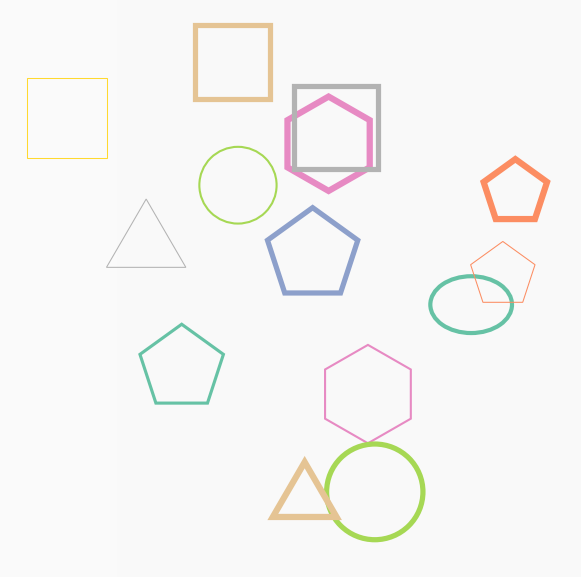[{"shape": "oval", "thickness": 2, "radius": 0.35, "center": [0.811, 0.472]}, {"shape": "pentagon", "thickness": 1.5, "radius": 0.38, "center": [0.313, 0.362]}, {"shape": "pentagon", "thickness": 0.5, "radius": 0.29, "center": [0.865, 0.523]}, {"shape": "pentagon", "thickness": 3, "radius": 0.29, "center": [0.887, 0.666]}, {"shape": "pentagon", "thickness": 2.5, "radius": 0.41, "center": [0.538, 0.558]}, {"shape": "hexagon", "thickness": 3, "radius": 0.41, "center": [0.565, 0.75]}, {"shape": "hexagon", "thickness": 1, "radius": 0.43, "center": [0.633, 0.317]}, {"shape": "circle", "thickness": 2.5, "radius": 0.41, "center": [0.645, 0.147]}, {"shape": "circle", "thickness": 1, "radius": 0.33, "center": [0.409, 0.678]}, {"shape": "square", "thickness": 0.5, "radius": 0.35, "center": [0.116, 0.795]}, {"shape": "triangle", "thickness": 3, "radius": 0.32, "center": [0.524, 0.136]}, {"shape": "square", "thickness": 2.5, "radius": 0.32, "center": [0.4, 0.892]}, {"shape": "triangle", "thickness": 0.5, "radius": 0.39, "center": [0.251, 0.576]}, {"shape": "square", "thickness": 2.5, "radius": 0.36, "center": [0.578, 0.779]}]